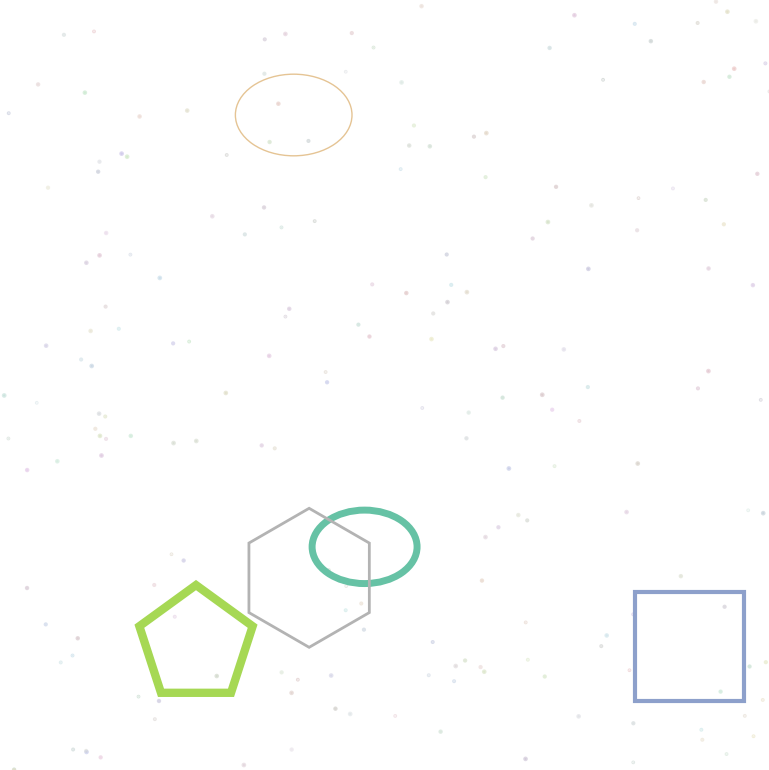[{"shape": "oval", "thickness": 2.5, "radius": 0.34, "center": [0.473, 0.29]}, {"shape": "square", "thickness": 1.5, "radius": 0.35, "center": [0.896, 0.161]}, {"shape": "pentagon", "thickness": 3, "radius": 0.39, "center": [0.255, 0.163]}, {"shape": "oval", "thickness": 0.5, "radius": 0.38, "center": [0.381, 0.851]}, {"shape": "hexagon", "thickness": 1, "radius": 0.45, "center": [0.401, 0.25]}]